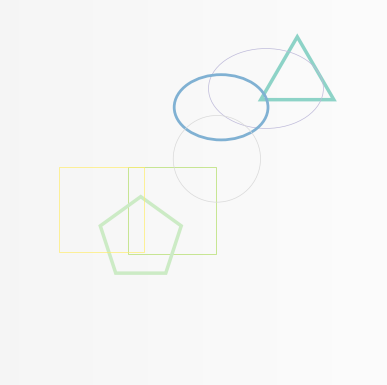[{"shape": "triangle", "thickness": 2.5, "radius": 0.54, "center": [0.767, 0.796]}, {"shape": "oval", "thickness": 0.5, "radius": 0.74, "center": [0.686, 0.77]}, {"shape": "oval", "thickness": 2, "radius": 0.61, "center": [0.571, 0.721]}, {"shape": "square", "thickness": 0.5, "radius": 0.57, "center": [0.444, 0.453]}, {"shape": "circle", "thickness": 0.5, "radius": 0.56, "center": [0.56, 0.587]}, {"shape": "pentagon", "thickness": 2.5, "radius": 0.55, "center": [0.363, 0.379]}, {"shape": "square", "thickness": 0.5, "radius": 0.55, "center": [0.263, 0.456]}]